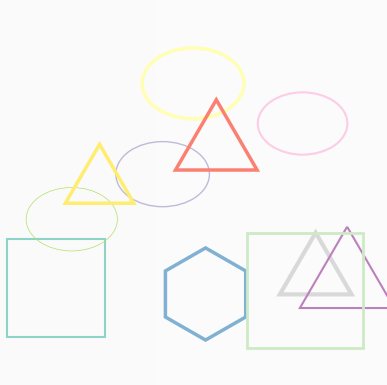[{"shape": "square", "thickness": 1.5, "radius": 0.63, "center": [0.145, 0.252]}, {"shape": "oval", "thickness": 2.5, "radius": 0.66, "center": [0.498, 0.783]}, {"shape": "oval", "thickness": 1, "radius": 0.6, "center": [0.42, 0.548]}, {"shape": "triangle", "thickness": 2.5, "radius": 0.61, "center": [0.558, 0.619]}, {"shape": "hexagon", "thickness": 2.5, "radius": 0.6, "center": [0.53, 0.236]}, {"shape": "oval", "thickness": 0.5, "radius": 0.59, "center": [0.185, 0.431]}, {"shape": "oval", "thickness": 1.5, "radius": 0.58, "center": [0.781, 0.679]}, {"shape": "triangle", "thickness": 3, "radius": 0.53, "center": [0.815, 0.289]}, {"shape": "triangle", "thickness": 1.5, "radius": 0.7, "center": [0.896, 0.27]}, {"shape": "square", "thickness": 2, "radius": 0.75, "center": [0.788, 0.246]}, {"shape": "triangle", "thickness": 2.5, "radius": 0.51, "center": [0.257, 0.523]}]